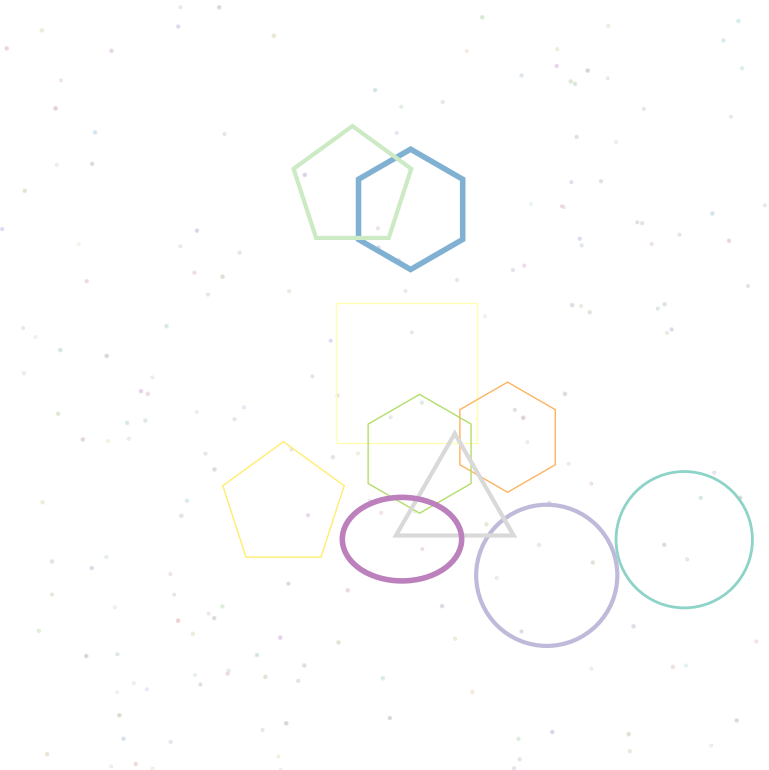[{"shape": "circle", "thickness": 1, "radius": 0.44, "center": [0.889, 0.299]}, {"shape": "square", "thickness": 0.5, "radius": 0.46, "center": [0.528, 0.516]}, {"shape": "circle", "thickness": 1.5, "radius": 0.46, "center": [0.71, 0.253]}, {"shape": "hexagon", "thickness": 2, "radius": 0.39, "center": [0.533, 0.728]}, {"shape": "hexagon", "thickness": 0.5, "radius": 0.36, "center": [0.659, 0.432]}, {"shape": "hexagon", "thickness": 0.5, "radius": 0.39, "center": [0.545, 0.411]}, {"shape": "triangle", "thickness": 1.5, "radius": 0.44, "center": [0.591, 0.349]}, {"shape": "oval", "thickness": 2, "radius": 0.39, "center": [0.522, 0.3]}, {"shape": "pentagon", "thickness": 1.5, "radius": 0.4, "center": [0.458, 0.756]}, {"shape": "pentagon", "thickness": 0.5, "radius": 0.41, "center": [0.368, 0.344]}]